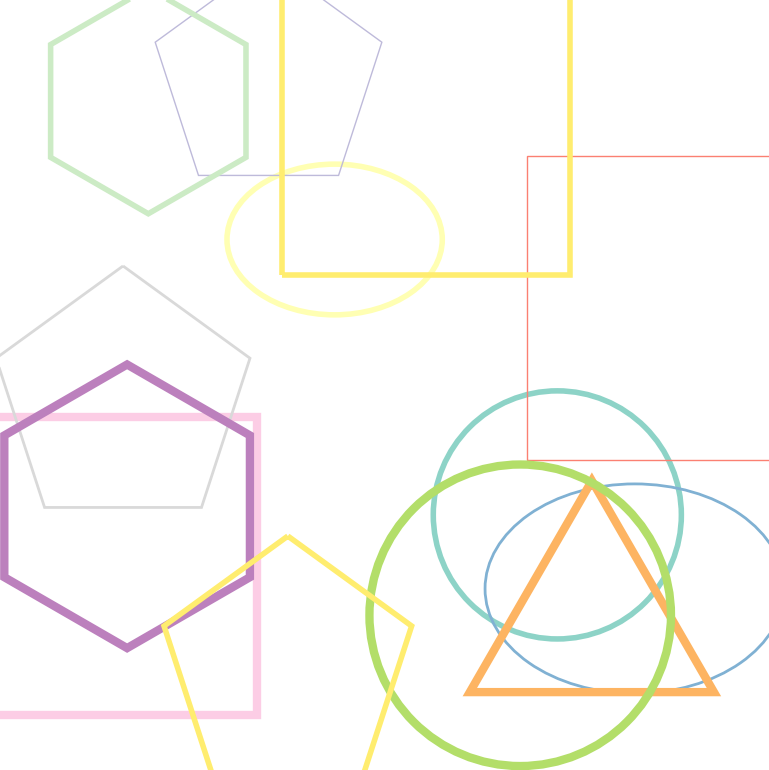[{"shape": "circle", "thickness": 2, "radius": 0.81, "center": [0.724, 0.331]}, {"shape": "oval", "thickness": 2, "radius": 0.7, "center": [0.435, 0.689]}, {"shape": "pentagon", "thickness": 0.5, "radius": 0.77, "center": [0.349, 0.897]}, {"shape": "square", "thickness": 0.5, "radius": 0.99, "center": [0.882, 0.6]}, {"shape": "oval", "thickness": 1, "radius": 0.97, "center": [0.824, 0.235]}, {"shape": "triangle", "thickness": 3, "radius": 0.92, "center": [0.769, 0.193]}, {"shape": "circle", "thickness": 3, "radius": 0.98, "center": [0.676, 0.201]}, {"shape": "square", "thickness": 3, "radius": 0.97, "center": [0.14, 0.265]}, {"shape": "pentagon", "thickness": 1, "radius": 0.87, "center": [0.16, 0.481]}, {"shape": "hexagon", "thickness": 3, "radius": 0.92, "center": [0.165, 0.342]}, {"shape": "hexagon", "thickness": 2, "radius": 0.73, "center": [0.193, 0.869]}, {"shape": "pentagon", "thickness": 2, "radius": 0.85, "center": [0.374, 0.135]}, {"shape": "square", "thickness": 2, "radius": 0.94, "center": [0.553, 0.831]}]